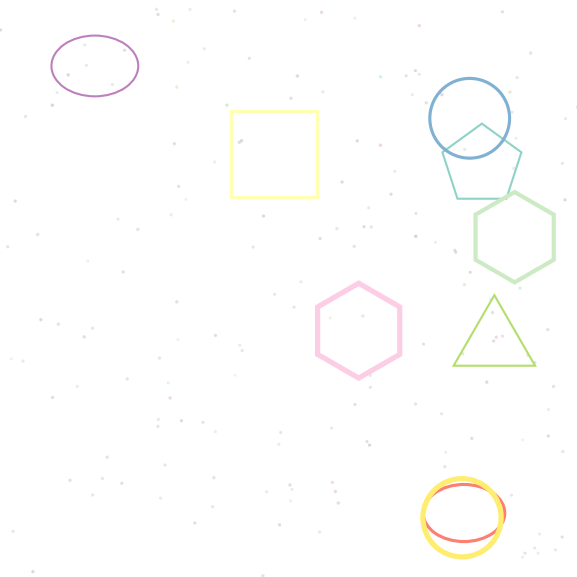[{"shape": "pentagon", "thickness": 1, "radius": 0.36, "center": [0.834, 0.713]}, {"shape": "square", "thickness": 1.5, "radius": 0.37, "center": [0.474, 0.733]}, {"shape": "oval", "thickness": 1.5, "radius": 0.35, "center": [0.803, 0.111]}, {"shape": "circle", "thickness": 1.5, "radius": 0.35, "center": [0.813, 0.794]}, {"shape": "triangle", "thickness": 1, "radius": 0.41, "center": [0.856, 0.407]}, {"shape": "hexagon", "thickness": 2.5, "radius": 0.41, "center": [0.621, 0.427]}, {"shape": "oval", "thickness": 1, "radius": 0.38, "center": [0.164, 0.885]}, {"shape": "hexagon", "thickness": 2, "radius": 0.39, "center": [0.891, 0.588]}, {"shape": "circle", "thickness": 2.5, "radius": 0.34, "center": [0.8, 0.103]}]